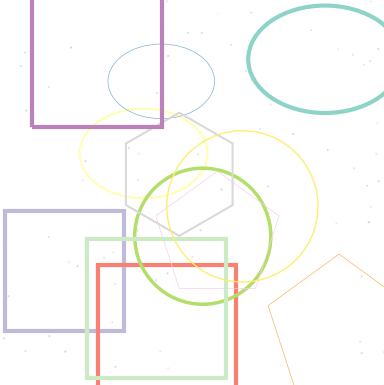[{"shape": "oval", "thickness": 3, "radius": 1.0, "center": [0.844, 0.846]}, {"shape": "oval", "thickness": 1.5, "radius": 0.83, "center": [0.373, 0.602]}, {"shape": "square", "thickness": 3, "radius": 0.78, "center": [0.168, 0.297]}, {"shape": "square", "thickness": 3, "radius": 0.89, "center": [0.434, 0.134]}, {"shape": "oval", "thickness": 0.5, "radius": 0.69, "center": [0.419, 0.789]}, {"shape": "pentagon", "thickness": 0.5, "radius": 0.97, "center": [0.881, 0.146]}, {"shape": "circle", "thickness": 2.5, "radius": 0.88, "center": [0.527, 0.386]}, {"shape": "pentagon", "thickness": 0.5, "radius": 0.84, "center": [0.565, 0.387]}, {"shape": "hexagon", "thickness": 1.5, "radius": 0.8, "center": [0.466, 0.547]}, {"shape": "square", "thickness": 3, "radius": 0.85, "center": [0.253, 0.839]}, {"shape": "square", "thickness": 3, "radius": 0.9, "center": [0.407, 0.2]}, {"shape": "circle", "thickness": 1, "radius": 0.98, "center": [0.63, 0.464]}]